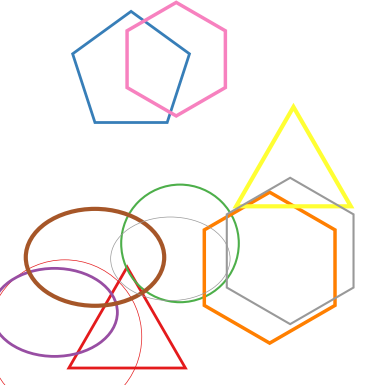[{"shape": "circle", "thickness": 0.5, "radius": 1.0, "center": [0.168, 0.125]}, {"shape": "triangle", "thickness": 2, "radius": 0.87, "center": [0.33, 0.131]}, {"shape": "pentagon", "thickness": 2, "radius": 0.8, "center": [0.34, 0.811]}, {"shape": "circle", "thickness": 1.5, "radius": 0.76, "center": [0.468, 0.368]}, {"shape": "oval", "thickness": 2, "radius": 0.82, "center": [0.142, 0.189]}, {"shape": "hexagon", "thickness": 2.5, "radius": 0.98, "center": [0.7, 0.305]}, {"shape": "triangle", "thickness": 3, "radius": 0.86, "center": [0.762, 0.55]}, {"shape": "oval", "thickness": 3, "radius": 0.9, "center": [0.247, 0.332]}, {"shape": "hexagon", "thickness": 2.5, "radius": 0.74, "center": [0.458, 0.846]}, {"shape": "oval", "thickness": 0.5, "radius": 0.78, "center": [0.443, 0.328]}, {"shape": "hexagon", "thickness": 1.5, "radius": 0.95, "center": [0.754, 0.348]}]